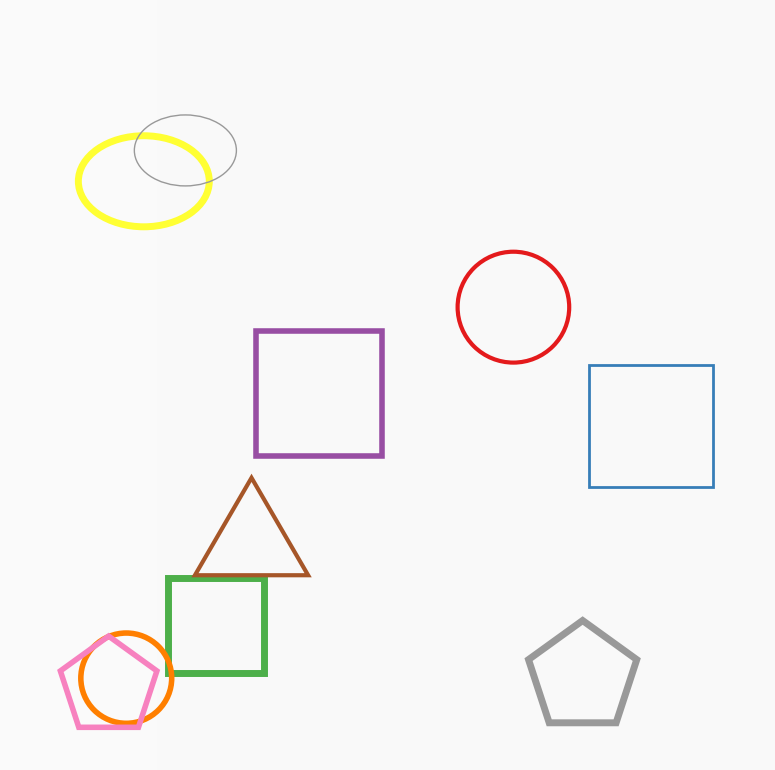[{"shape": "circle", "thickness": 1.5, "radius": 0.36, "center": [0.662, 0.601]}, {"shape": "square", "thickness": 1, "radius": 0.4, "center": [0.84, 0.447]}, {"shape": "square", "thickness": 2.5, "radius": 0.31, "center": [0.279, 0.188]}, {"shape": "square", "thickness": 2, "radius": 0.41, "center": [0.412, 0.489]}, {"shape": "circle", "thickness": 2, "radius": 0.29, "center": [0.163, 0.119]}, {"shape": "oval", "thickness": 2.5, "radius": 0.42, "center": [0.186, 0.765]}, {"shape": "triangle", "thickness": 1.5, "radius": 0.42, "center": [0.325, 0.295]}, {"shape": "pentagon", "thickness": 2, "radius": 0.33, "center": [0.14, 0.108]}, {"shape": "oval", "thickness": 0.5, "radius": 0.33, "center": [0.239, 0.805]}, {"shape": "pentagon", "thickness": 2.5, "radius": 0.37, "center": [0.752, 0.121]}]